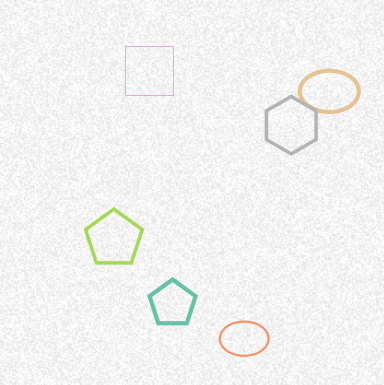[{"shape": "pentagon", "thickness": 3, "radius": 0.31, "center": [0.448, 0.211]}, {"shape": "oval", "thickness": 1.5, "radius": 0.32, "center": [0.634, 0.12]}, {"shape": "square", "thickness": 0.5, "radius": 0.32, "center": [0.387, 0.816]}, {"shape": "pentagon", "thickness": 2.5, "radius": 0.39, "center": [0.296, 0.38]}, {"shape": "oval", "thickness": 3, "radius": 0.38, "center": [0.855, 0.763]}, {"shape": "hexagon", "thickness": 2.5, "radius": 0.37, "center": [0.757, 0.675]}]